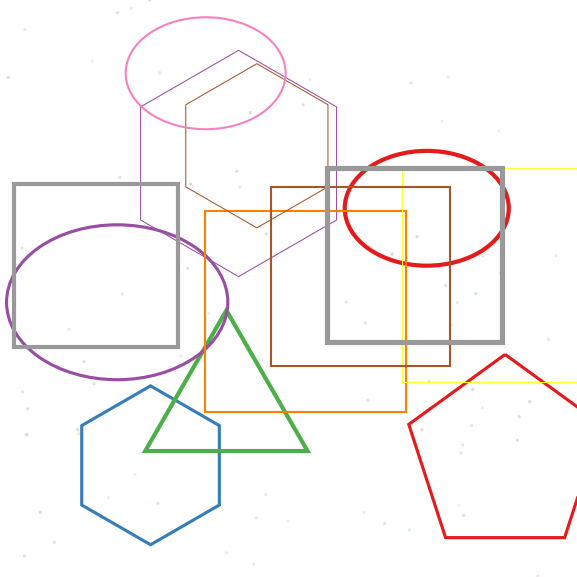[{"shape": "pentagon", "thickness": 1.5, "radius": 0.88, "center": [0.875, 0.21]}, {"shape": "oval", "thickness": 2, "radius": 0.71, "center": [0.739, 0.638]}, {"shape": "hexagon", "thickness": 1.5, "radius": 0.69, "center": [0.261, 0.193]}, {"shape": "triangle", "thickness": 2, "radius": 0.81, "center": [0.392, 0.299]}, {"shape": "oval", "thickness": 1.5, "radius": 0.96, "center": [0.203, 0.476]}, {"shape": "hexagon", "thickness": 0.5, "radius": 0.98, "center": [0.413, 0.716]}, {"shape": "square", "thickness": 1, "radius": 0.87, "center": [0.529, 0.46]}, {"shape": "square", "thickness": 0.5, "radius": 0.92, "center": [0.881, 0.523]}, {"shape": "hexagon", "thickness": 0.5, "radius": 0.71, "center": [0.445, 0.747]}, {"shape": "square", "thickness": 1, "radius": 0.78, "center": [0.625, 0.521]}, {"shape": "oval", "thickness": 1, "radius": 0.69, "center": [0.356, 0.872]}, {"shape": "square", "thickness": 2, "radius": 0.71, "center": [0.166, 0.54]}, {"shape": "square", "thickness": 2.5, "radius": 0.75, "center": [0.718, 0.558]}]